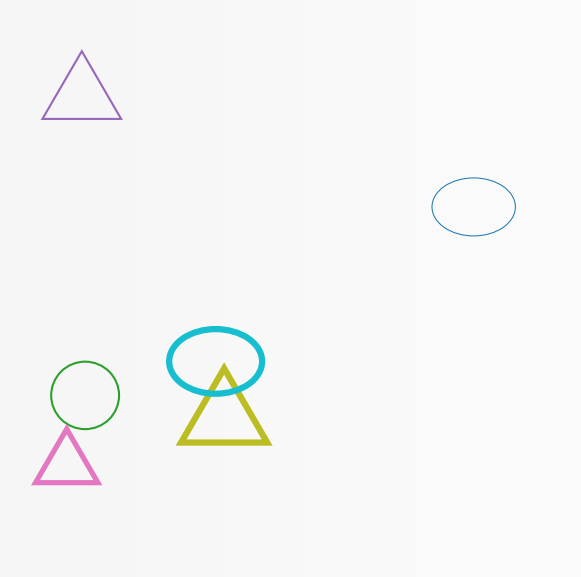[{"shape": "oval", "thickness": 0.5, "radius": 0.36, "center": [0.815, 0.641]}, {"shape": "circle", "thickness": 1, "radius": 0.29, "center": [0.146, 0.314]}, {"shape": "triangle", "thickness": 1, "radius": 0.39, "center": [0.141, 0.832]}, {"shape": "triangle", "thickness": 2.5, "radius": 0.31, "center": [0.115, 0.194]}, {"shape": "triangle", "thickness": 3, "radius": 0.43, "center": [0.386, 0.276]}, {"shape": "oval", "thickness": 3, "radius": 0.4, "center": [0.371, 0.373]}]